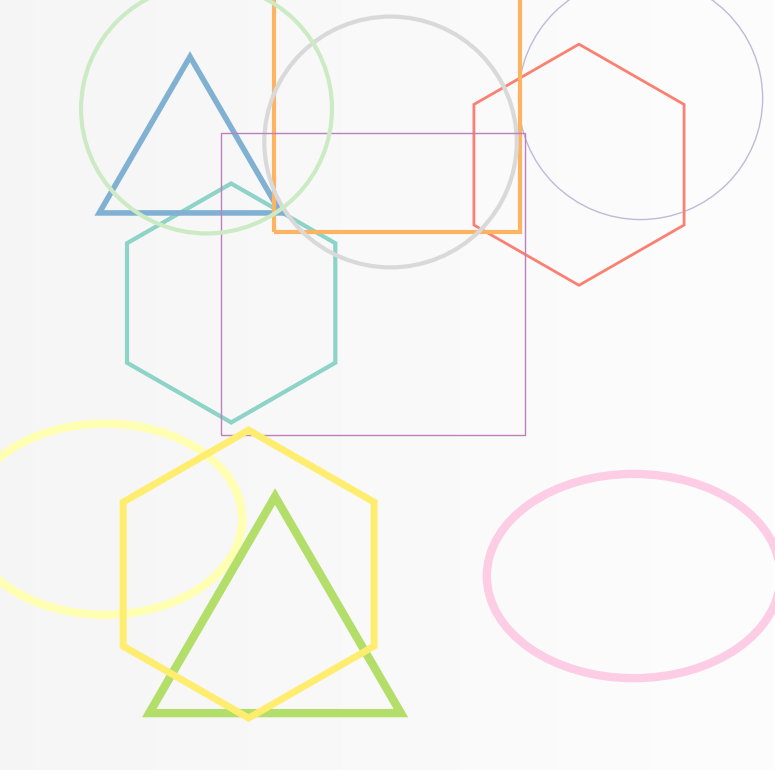[{"shape": "hexagon", "thickness": 1.5, "radius": 0.78, "center": [0.298, 0.607]}, {"shape": "oval", "thickness": 3, "radius": 0.89, "center": [0.135, 0.326]}, {"shape": "circle", "thickness": 0.5, "radius": 0.79, "center": [0.827, 0.872]}, {"shape": "hexagon", "thickness": 1, "radius": 0.78, "center": [0.747, 0.786]}, {"shape": "triangle", "thickness": 2, "radius": 0.68, "center": [0.245, 0.791]}, {"shape": "square", "thickness": 1.5, "radius": 0.79, "center": [0.512, 0.858]}, {"shape": "triangle", "thickness": 3, "radius": 0.94, "center": [0.355, 0.168]}, {"shape": "oval", "thickness": 3, "radius": 0.95, "center": [0.818, 0.252]}, {"shape": "circle", "thickness": 1.5, "radius": 0.81, "center": [0.504, 0.816]}, {"shape": "square", "thickness": 0.5, "radius": 0.98, "center": [0.481, 0.631]}, {"shape": "circle", "thickness": 1.5, "radius": 0.81, "center": [0.266, 0.859]}, {"shape": "hexagon", "thickness": 2.5, "radius": 0.93, "center": [0.321, 0.254]}]